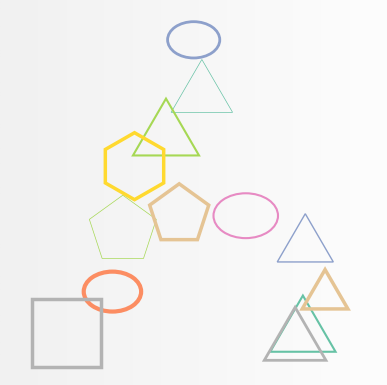[{"shape": "triangle", "thickness": 1.5, "radius": 0.49, "center": [0.782, 0.135]}, {"shape": "triangle", "thickness": 0.5, "radius": 0.46, "center": [0.521, 0.754]}, {"shape": "oval", "thickness": 3, "radius": 0.37, "center": [0.29, 0.243]}, {"shape": "oval", "thickness": 2, "radius": 0.34, "center": [0.5, 0.897]}, {"shape": "triangle", "thickness": 1, "radius": 0.42, "center": [0.788, 0.361]}, {"shape": "oval", "thickness": 1.5, "radius": 0.42, "center": [0.634, 0.44]}, {"shape": "pentagon", "thickness": 0.5, "radius": 0.45, "center": [0.317, 0.402]}, {"shape": "triangle", "thickness": 1.5, "radius": 0.49, "center": [0.428, 0.645]}, {"shape": "hexagon", "thickness": 2.5, "radius": 0.43, "center": [0.347, 0.568]}, {"shape": "triangle", "thickness": 2.5, "radius": 0.34, "center": [0.839, 0.232]}, {"shape": "pentagon", "thickness": 2.5, "radius": 0.4, "center": [0.462, 0.442]}, {"shape": "square", "thickness": 2.5, "radius": 0.45, "center": [0.172, 0.135]}, {"shape": "triangle", "thickness": 2, "radius": 0.46, "center": [0.762, 0.11]}]